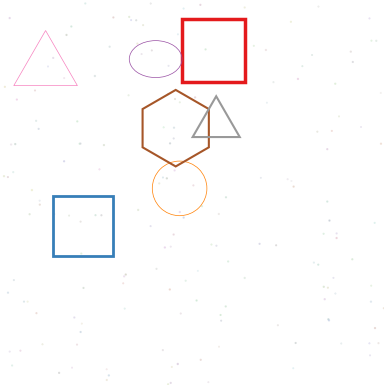[{"shape": "square", "thickness": 2.5, "radius": 0.41, "center": [0.554, 0.87]}, {"shape": "square", "thickness": 2, "radius": 0.39, "center": [0.216, 0.412]}, {"shape": "oval", "thickness": 0.5, "radius": 0.34, "center": [0.404, 0.846]}, {"shape": "circle", "thickness": 0.5, "radius": 0.35, "center": [0.466, 0.511]}, {"shape": "hexagon", "thickness": 1.5, "radius": 0.5, "center": [0.456, 0.667]}, {"shape": "triangle", "thickness": 0.5, "radius": 0.48, "center": [0.118, 0.825]}, {"shape": "triangle", "thickness": 1.5, "radius": 0.35, "center": [0.562, 0.679]}]